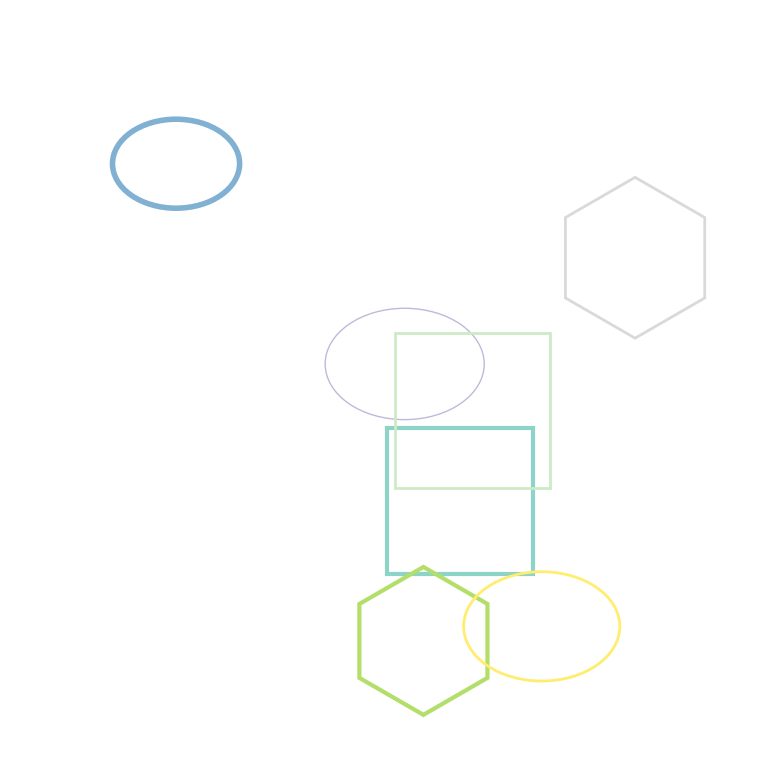[{"shape": "square", "thickness": 1.5, "radius": 0.47, "center": [0.598, 0.35]}, {"shape": "oval", "thickness": 0.5, "radius": 0.52, "center": [0.526, 0.527]}, {"shape": "oval", "thickness": 2, "radius": 0.41, "center": [0.229, 0.787]}, {"shape": "hexagon", "thickness": 1.5, "radius": 0.48, "center": [0.55, 0.168]}, {"shape": "hexagon", "thickness": 1, "radius": 0.52, "center": [0.825, 0.665]}, {"shape": "square", "thickness": 1, "radius": 0.5, "center": [0.613, 0.467]}, {"shape": "oval", "thickness": 1, "radius": 0.51, "center": [0.704, 0.187]}]